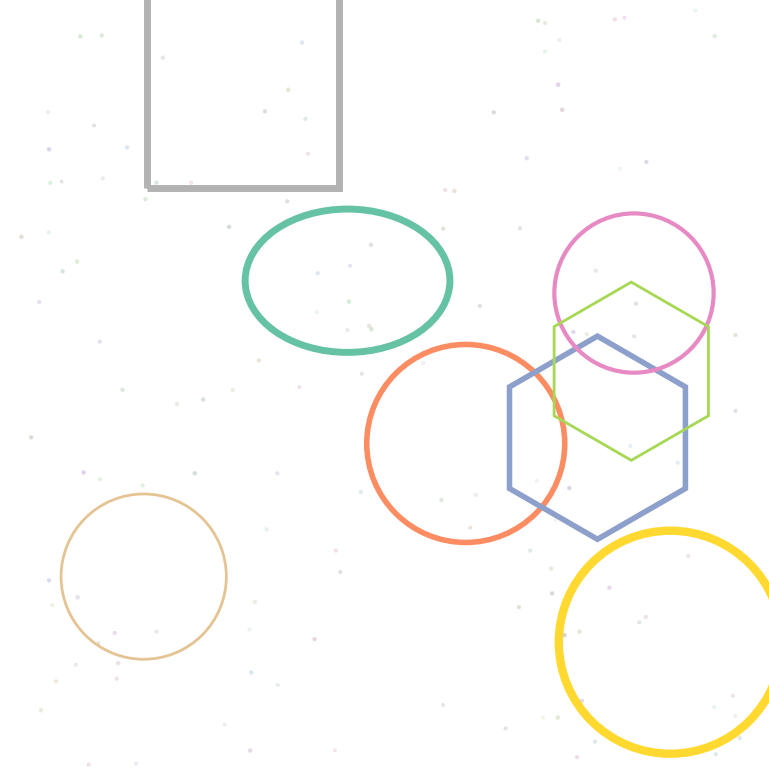[{"shape": "oval", "thickness": 2.5, "radius": 0.66, "center": [0.451, 0.635]}, {"shape": "circle", "thickness": 2, "radius": 0.64, "center": [0.605, 0.424]}, {"shape": "hexagon", "thickness": 2, "radius": 0.66, "center": [0.776, 0.432]}, {"shape": "circle", "thickness": 1.5, "radius": 0.52, "center": [0.823, 0.619]}, {"shape": "hexagon", "thickness": 1, "radius": 0.58, "center": [0.82, 0.518]}, {"shape": "circle", "thickness": 3, "radius": 0.72, "center": [0.871, 0.166]}, {"shape": "circle", "thickness": 1, "radius": 0.54, "center": [0.187, 0.251]}, {"shape": "square", "thickness": 2.5, "radius": 0.62, "center": [0.316, 0.881]}]